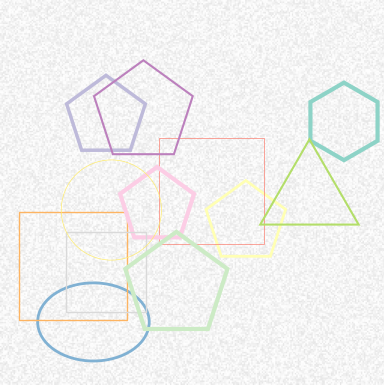[{"shape": "hexagon", "thickness": 3, "radius": 0.5, "center": [0.894, 0.685]}, {"shape": "pentagon", "thickness": 2, "radius": 0.54, "center": [0.638, 0.422]}, {"shape": "pentagon", "thickness": 2.5, "radius": 0.54, "center": [0.275, 0.697]}, {"shape": "square", "thickness": 0.5, "radius": 0.69, "center": [0.549, 0.505]}, {"shape": "oval", "thickness": 2, "radius": 0.72, "center": [0.243, 0.164]}, {"shape": "square", "thickness": 1, "radius": 0.7, "center": [0.189, 0.309]}, {"shape": "triangle", "thickness": 1.5, "radius": 0.74, "center": [0.804, 0.49]}, {"shape": "pentagon", "thickness": 3, "radius": 0.51, "center": [0.408, 0.465]}, {"shape": "square", "thickness": 1, "radius": 0.52, "center": [0.276, 0.293]}, {"shape": "pentagon", "thickness": 1.5, "radius": 0.67, "center": [0.372, 0.709]}, {"shape": "pentagon", "thickness": 3, "radius": 0.7, "center": [0.458, 0.258]}, {"shape": "circle", "thickness": 0.5, "radius": 0.65, "center": [0.289, 0.454]}]